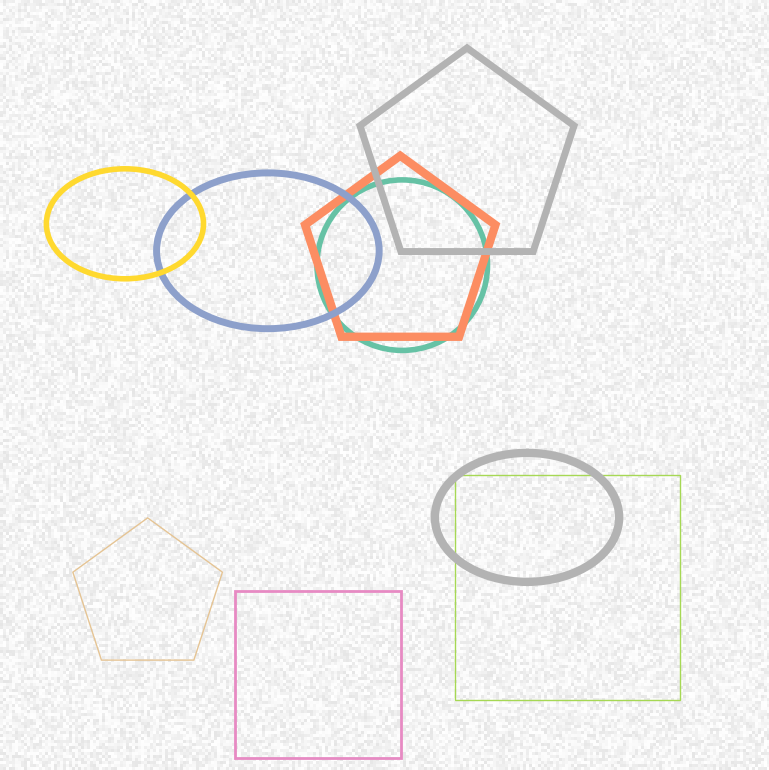[{"shape": "circle", "thickness": 2, "radius": 0.55, "center": [0.522, 0.656]}, {"shape": "pentagon", "thickness": 3, "radius": 0.65, "center": [0.52, 0.668]}, {"shape": "oval", "thickness": 2.5, "radius": 0.72, "center": [0.348, 0.674]}, {"shape": "square", "thickness": 1, "radius": 0.54, "center": [0.413, 0.124]}, {"shape": "square", "thickness": 0.5, "radius": 0.73, "center": [0.737, 0.237]}, {"shape": "oval", "thickness": 2, "radius": 0.51, "center": [0.162, 0.709]}, {"shape": "pentagon", "thickness": 0.5, "radius": 0.51, "center": [0.192, 0.225]}, {"shape": "oval", "thickness": 3, "radius": 0.6, "center": [0.684, 0.328]}, {"shape": "pentagon", "thickness": 2.5, "radius": 0.73, "center": [0.607, 0.792]}]